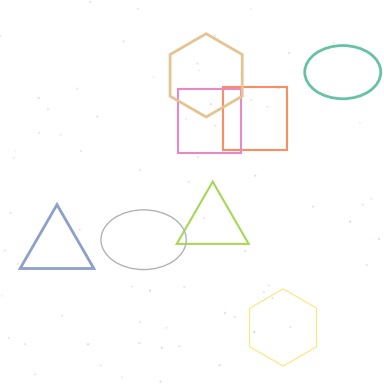[{"shape": "oval", "thickness": 2, "radius": 0.49, "center": [0.89, 0.813]}, {"shape": "square", "thickness": 1.5, "radius": 0.41, "center": [0.663, 0.692]}, {"shape": "triangle", "thickness": 2, "radius": 0.55, "center": [0.148, 0.358]}, {"shape": "square", "thickness": 1.5, "radius": 0.41, "center": [0.544, 0.685]}, {"shape": "triangle", "thickness": 1.5, "radius": 0.54, "center": [0.553, 0.42]}, {"shape": "hexagon", "thickness": 0.5, "radius": 0.5, "center": [0.736, 0.149]}, {"shape": "hexagon", "thickness": 2, "radius": 0.54, "center": [0.535, 0.804]}, {"shape": "oval", "thickness": 1, "radius": 0.55, "center": [0.373, 0.377]}]